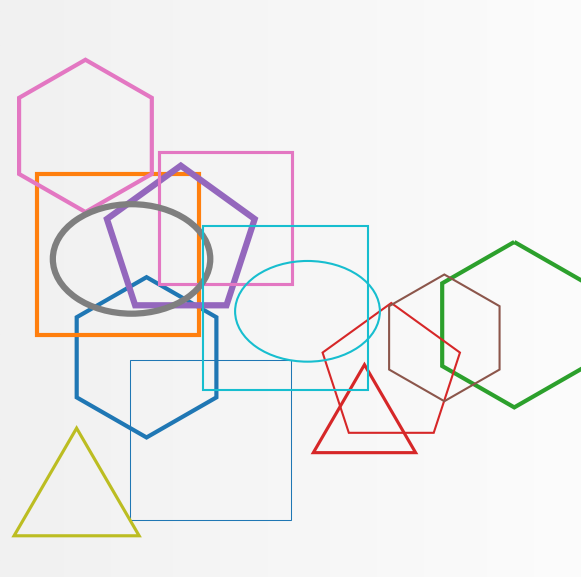[{"shape": "hexagon", "thickness": 2, "radius": 0.69, "center": [0.252, 0.38]}, {"shape": "square", "thickness": 0.5, "radius": 0.69, "center": [0.362, 0.237]}, {"shape": "square", "thickness": 2, "radius": 0.7, "center": [0.202, 0.558]}, {"shape": "hexagon", "thickness": 2, "radius": 0.72, "center": [0.885, 0.437]}, {"shape": "pentagon", "thickness": 1, "radius": 0.62, "center": [0.673, 0.35]}, {"shape": "triangle", "thickness": 1.5, "radius": 0.51, "center": [0.627, 0.266]}, {"shape": "pentagon", "thickness": 3, "radius": 0.67, "center": [0.311, 0.579]}, {"shape": "hexagon", "thickness": 1, "radius": 0.55, "center": [0.764, 0.414]}, {"shape": "hexagon", "thickness": 2, "radius": 0.66, "center": [0.147, 0.764]}, {"shape": "square", "thickness": 1.5, "radius": 0.57, "center": [0.388, 0.621]}, {"shape": "oval", "thickness": 3, "radius": 0.68, "center": [0.226, 0.551]}, {"shape": "triangle", "thickness": 1.5, "radius": 0.62, "center": [0.132, 0.133]}, {"shape": "square", "thickness": 1, "radius": 0.71, "center": [0.491, 0.466]}, {"shape": "oval", "thickness": 1, "radius": 0.62, "center": [0.529, 0.46]}]